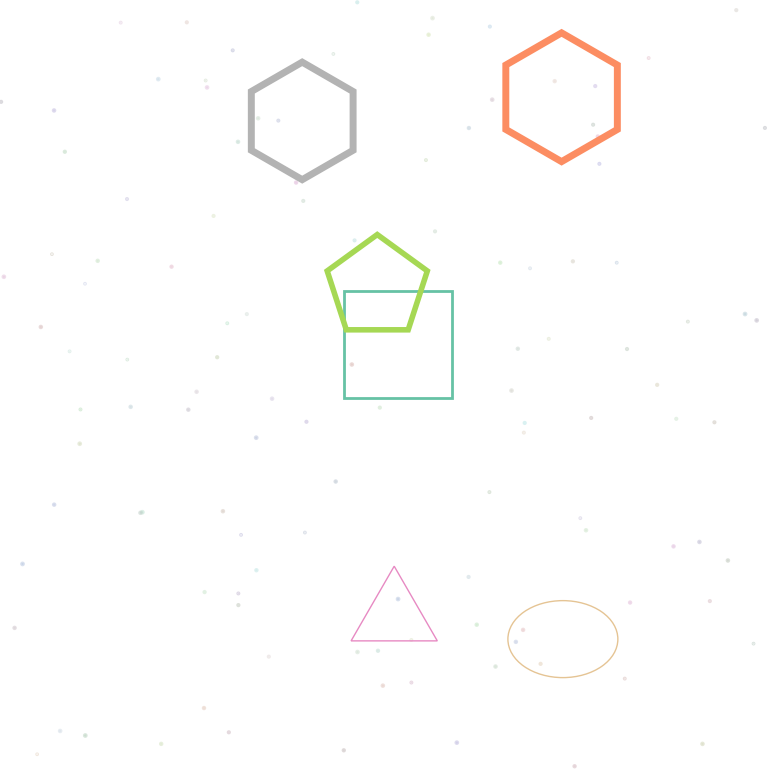[{"shape": "square", "thickness": 1, "radius": 0.35, "center": [0.517, 0.553]}, {"shape": "hexagon", "thickness": 2.5, "radius": 0.42, "center": [0.729, 0.874]}, {"shape": "triangle", "thickness": 0.5, "radius": 0.32, "center": [0.512, 0.2]}, {"shape": "pentagon", "thickness": 2, "radius": 0.34, "center": [0.49, 0.627]}, {"shape": "oval", "thickness": 0.5, "radius": 0.36, "center": [0.731, 0.17]}, {"shape": "hexagon", "thickness": 2.5, "radius": 0.38, "center": [0.392, 0.843]}]